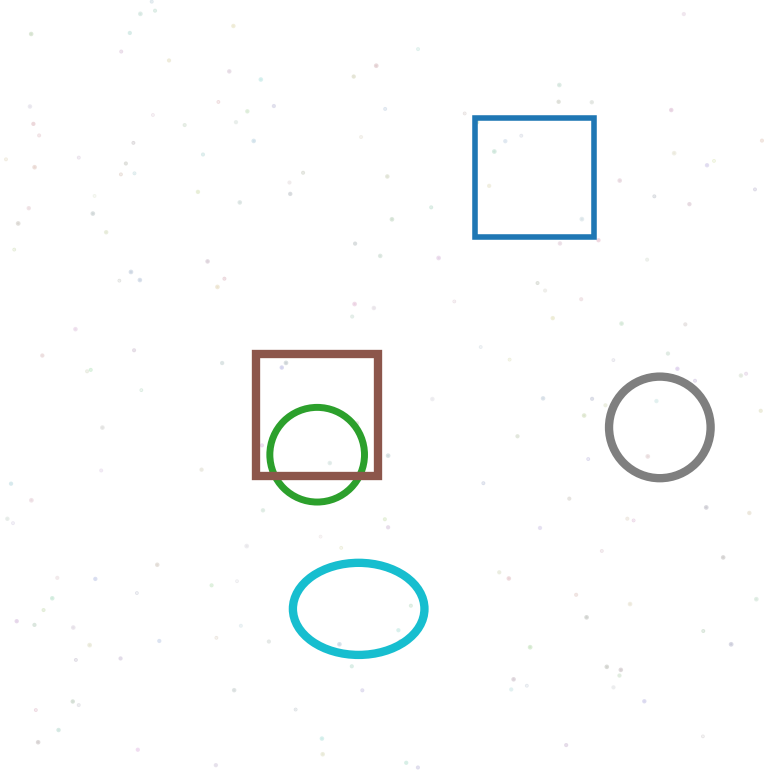[{"shape": "square", "thickness": 2, "radius": 0.39, "center": [0.694, 0.769]}, {"shape": "circle", "thickness": 2.5, "radius": 0.31, "center": [0.412, 0.409]}, {"shape": "square", "thickness": 3, "radius": 0.4, "center": [0.411, 0.461]}, {"shape": "circle", "thickness": 3, "radius": 0.33, "center": [0.857, 0.445]}, {"shape": "oval", "thickness": 3, "radius": 0.43, "center": [0.466, 0.209]}]